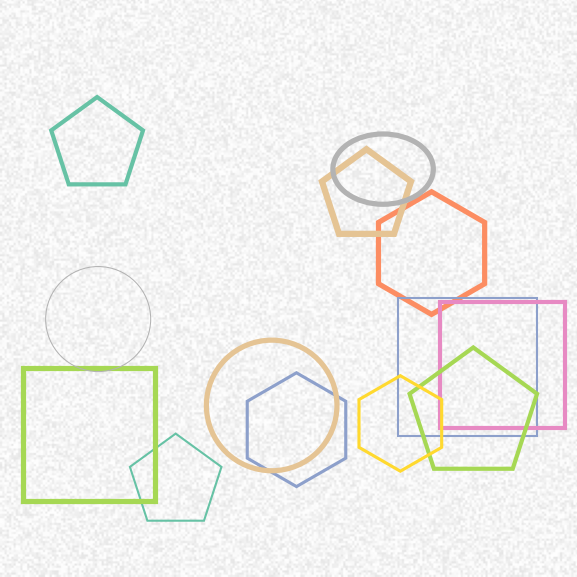[{"shape": "pentagon", "thickness": 2, "radius": 0.42, "center": [0.168, 0.748]}, {"shape": "pentagon", "thickness": 1, "radius": 0.42, "center": [0.304, 0.165]}, {"shape": "hexagon", "thickness": 2.5, "radius": 0.53, "center": [0.747, 0.561]}, {"shape": "square", "thickness": 1, "radius": 0.6, "center": [0.81, 0.363]}, {"shape": "hexagon", "thickness": 1.5, "radius": 0.49, "center": [0.513, 0.255]}, {"shape": "square", "thickness": 2, "radius": 0.54, "center": [0.87, 0.367]}, {"shape": "square", "thickness": 2.5, "radius": 0.57, "center": [0.155, 0.247]}, {"shape": "pentagon", "thickness": 2, "radius": 0.58, "center": [0.82, 0.281]}, {"shape": "hexagon", "thickness": 1.5, "radius": 0.41, "center": [0.693, 0.266]}, {"shape": "pentagon", "thickness": 3, "radius": 0.41, "center": [0.635, 0.66]}, {"shape": "circle", "thickness": 2.5, "radius": 0.57, "center": [0.47, 0.297]}, {"shape": "circle", "thickness": 0.5, "radius": 0.45, "center": [0.17, 0.447]}, {"shape": "oval", "thickness": 2.5, "radius": 0.43, "center": [0.663, 0.706]}]